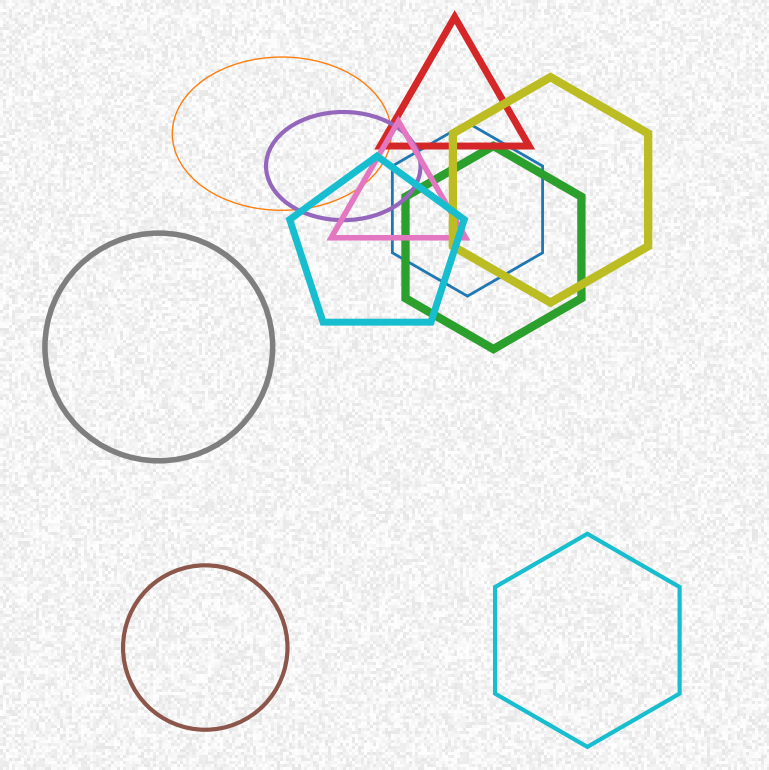[{"shape": "hexagon", "thickness": 1, "radius": 0.56, "center": [0.607, 0.728]}, {"shape": "oval", "thickness": 0.5, "radius": 0.71, "center": [0.366, 0.826]}, {"shape": "hexagon", "thickness": 3, "radius": 0.66, "center": [0.641, 0.679]}, {"shape": "triangle", "thickness": 2.5, "radius": 0.56, "center": [0.591, 0.866]}, {"shape": "oval", "thickness": 1.5, "radius": 0.5, "center": [0.446, 0.784]}, {"shape": "circle", "thickness": 1.5, "radius": 0.53, "center": [0.267, 0.159]}, {"shape": "triangle", "thickness": 2, "radius": 0.5, "center": [0.517, 0.742]}, {"shape": "circle", "thickness": 2, "radius": 0.74, "center": [0.206, 0.549]}, {"shape": "hexagon", "thickness": 3, "radius": 0.73, "center": [0.715, 0.753]}, {"shape": "pentagon", "thickness": 2.5, "radius": 0.6, "center": [0.49, 0.678]}, {"shape": "hexagon", "thickness": 1.5, "radius": 0.69, "center": [0.763, 0.168]}]